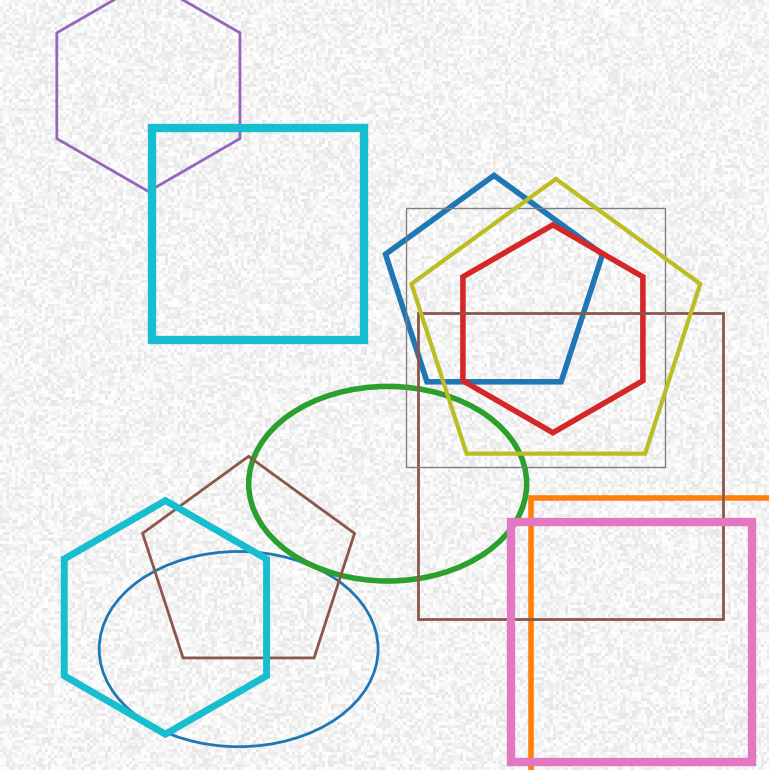[{"shape": "oval", "thickness": 1, "radius": 0.91, "center": [0.31, 0.157]}, {"shape": "pentagon", "thickness": 2, "radius": 0.74, "center": [0.642, 0.624]}, {"shape": "square", "thickness": 2, "radius": 0.93, "center": [0.875, 0.167]}, {"shape": "oval", "thickness": 2, "radius": 0.9, "center": [0.503, 0.372]}, {"shape": "hexagon", "thickness": 2, "radius": 0.67, "center": [0.718, 0.573]}, {"shape": "hexagon", "thickness": 1, "radius": 0.69, "center": [0.193, 0.889]}, {"shape": "pentagon", "thickness": 1, "radius": 0.72, "center": [0.323, 0.263]}, {"shape": "square", "thickness": 1, "radius": 0.99, "center": [0.741, 0.395]}, {"shape": "square", "thickness": 3, "radius": 0.78, "center": [0.82, 0.166]}, {"shape": "square", "thickness": 0.5, "radius": 0.84, "center": [0.695, 0.562]}, {"shape": "pentagon", "thickness": 1.5, "radius": 0.99, "center": [0.722, 0.57]}, {"shape": "hexagon", "thickness": 2.5, "radius": 0.76, "center": [0.215, 0.198]}, {"shape": "square", "thickness": 3, "radius": 0.69, "center": [0.335, 0.696]}]